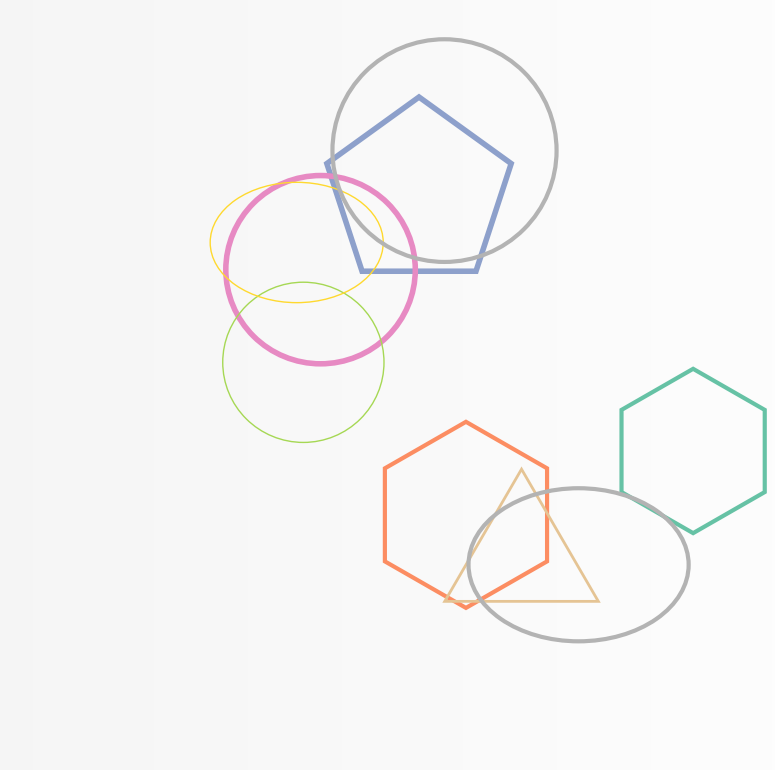[{"shape": "hexagon", "thickness": 1.5, "radius": 0.53, "center": [0.894, 0.414]}, {"shape": "hexagon", "thickness": 1.5, "radius": 0.6, "center": [0.601, 0.331]}, {"shape": "pentagon", "thickness": 2, "radius": 0.63, "center": [0.541, 0.749]}, {"shape": "circle", "thickness": 2, "radius": 0.61, "center": [0.414, 0.65]}, {"shape": "circle", "thickness": 0.5, "radius": 0.52, "center": [0.391, 0.529]}, {"shape": "oval", "thickness": 0.5, "radius": 0.56, "center": [0.383, 0.685]}, {"shape": "triangle", "thickness": 1, "radius": 0.57, "center": [0.673, 0.276]}, {"shape": "oval", "thickness": 1.5, "radius": 0.71, "center": [0.747, 0.267]}, {"shape": "circle", "thickness": 1.5, "radius": 0.72, "center": [0.574, 0.804]}]